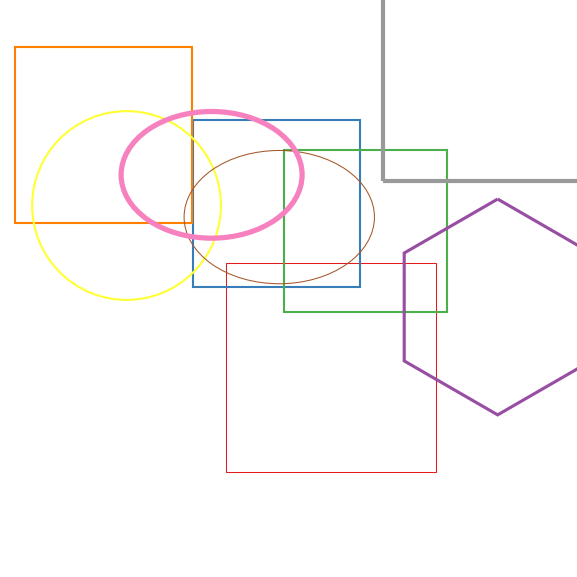[{"shape": "square", "thickness": 0.5, "radius": 0.91, "center": [0.573, 0.363]}, {"shape": "square", "thickness": 1, "radius": 0.73, "center": [0.479, 0.647]}, {"shape": "square", "thickness": 1, "radius": 0.7, "center": [0.633, 0.6]}, {"shape": "hexagon", "thickness": 1.5, "radius": 0.93, "center": [0.862, 0.468]}, {"shape": "square", "thickness": 1, "radius": 0.77, "center": [0.179, 0.765]}, {"shape": "circle", "thickness": 1, "radius": 0.82, "center": [0.219, 0.643]}, {"shape": "oval", "thickness": 0.5, "radius": 0.82, "center": [0.484, 0.623]}, {"shape": "oval", "thickness": 2.5, "radius": 0.78, "center": [0.366, 0.696]}, {"shape": "square", "thickness": 2, "radius": 0.89, "center": [0.842, 0.864]}]